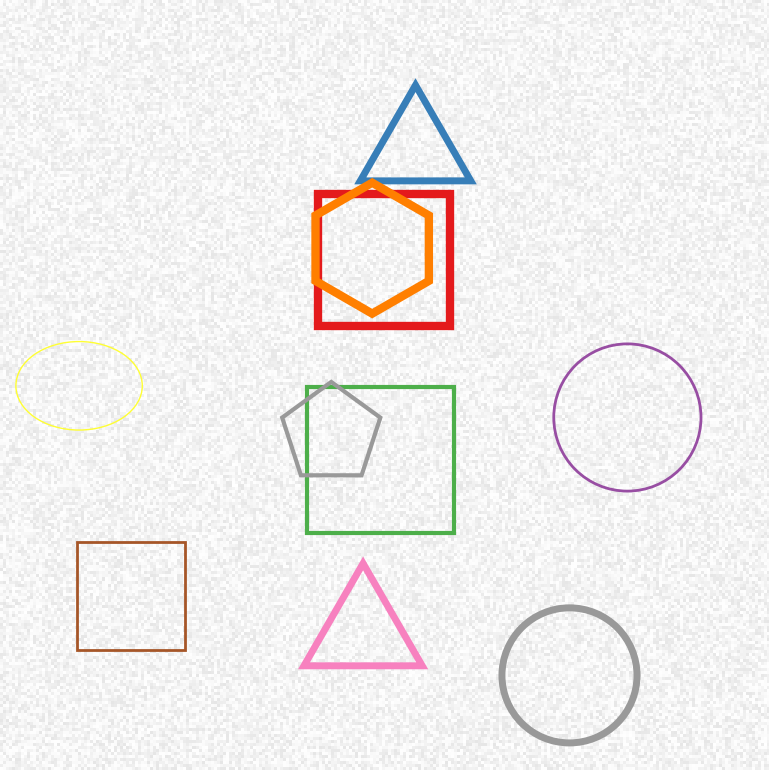[{"shape": "square", "thickness": 3, "radius": 0.43, "center": [0.498, 0.662]}, {"shape": "triangle", "thickness": 2.5, "radius": 0.41, "center": [0.54, 0.807]}, {"shape": "square", "thickness": 1.5, "radius": 0.48, "center": [0.494, 0.403]}, {"shape": "circle", "thickness": 1, "radius": 0.48, "center": [0.815, 0.458]}, {"shape": "hexagon", "thickness": 3, "radius": 0.43, "center": [0.483, 0.678]}, {"shape": "oval", "thickness": 0.5, "radius": 0.41, "center": [0.103, 0.499]}, {"shape": "square", "thickness": 1, "radius": 0.35, "center": [0.17, 0.226]}, {"shape": "triangle", "thickness": 2.5, "radius": 0.44, "center": [0.472, 0.18]}, {"shape": "circle", "thickness": 2.5, "radius": 0.44, "center": [0.74, 0.123]}, {"shape": "pentagon", "thickness": 1.5, "radius": 0.34, "center": [0.43, 0.437]}]